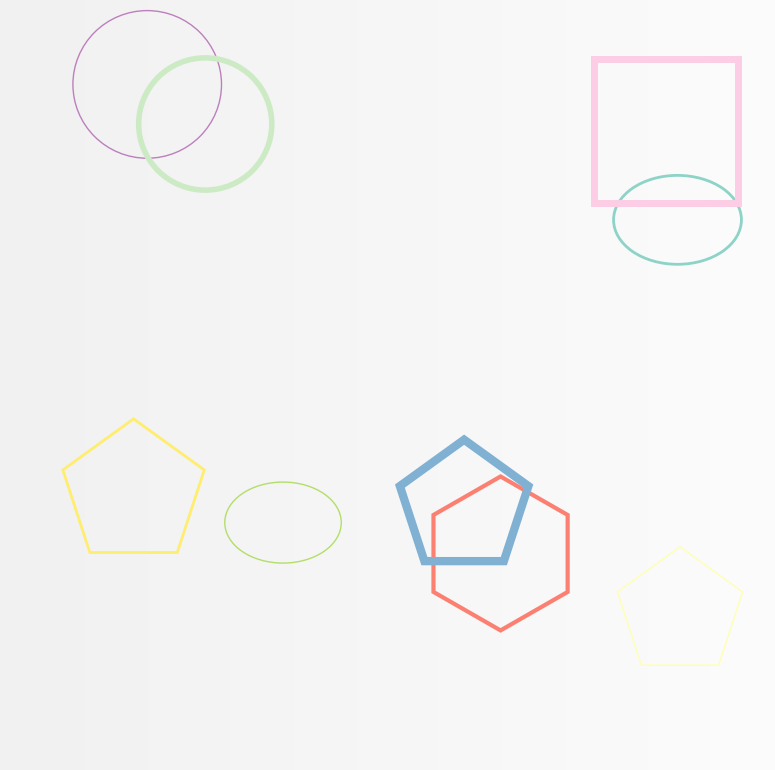[{"shape": "oval", "thickness": 1, "radius": 0.41, "center": [0.874, 0.714]}, {"shape": "pentagon", "thickness": 0.5, "radius": 0.42, "center": [0.877, 0.205]}, {"shape": "hexagon", "thickness": 1.5, "radius": 0.5, "center": [0.646, 0.281]}, {"shape": "pentagon", "thickness": 3, "radius": 0.44, "center": [0.599, 0.342]}, {"shape": "oval", "thickness": 0.5, "radius": 0.38, "center": [0.365, 0.321]}, {"shape": "square", "thickness": 2.5, "radius": 0.47, "center": [0.859, 0.83]}, {"shape": "circle", "thickness": 0.5, "radius": 0.48, "center": [0.19, 0.89]}, {"shape": "circle", "thickness": 2, "radius": 0.43, "center": [0.265, 0.839]}, {"shape": "pentagon", "thickness": 1, "radius": 0.48, "center": [0.172, 0.36]}]